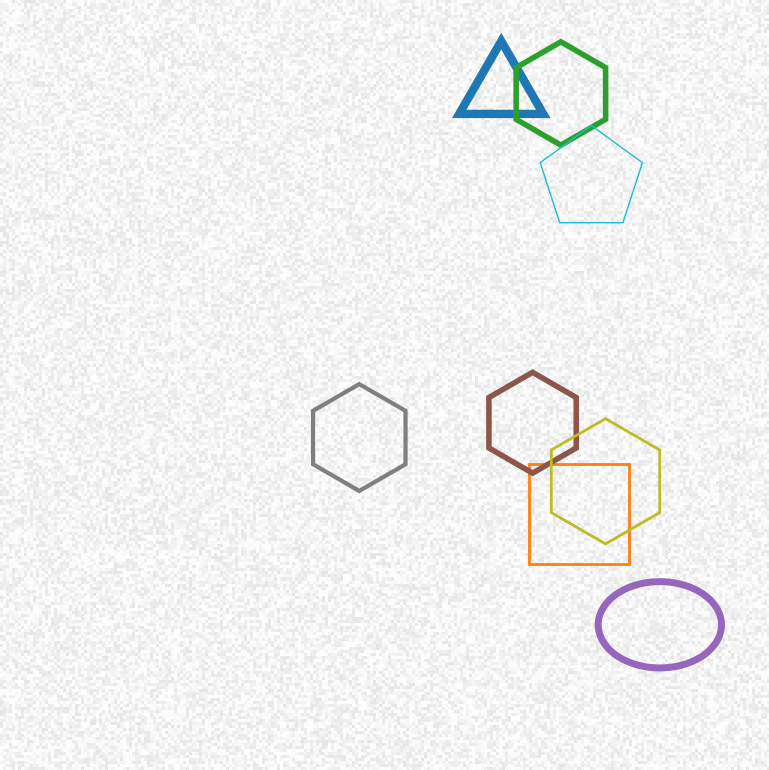[{"shape": "triangle", "thickness": 3, "radius": 0.32, "center": [0.651, 0.884]}, {"shape": "square", "thickness": 1, "radius": 0.33, "center": [0.752, 0.332]}, {"shape": "hexagon", "thickness": 2, "radius": 0.34, "center": [0.728, 0.879]}, {"shape": "oval", "thickness": 2.5, "radius": 0.4, "center": [0.857, 0.189]}, {"shape": "hexagon", "thickness": 2, "radius": 0.33, "center": [0.692, 0.451]}, {"shape": "hexagon", "thickness": 1.5, "radius": 0.35, "center": [0.467, 0.432]}, {"shape": "hexagon", "thickness": 1, "radius": 0.41, "center": [0.786, 0.375]}, {"shape": "pentagon", "thickness": 0.5, "radius": 0.35, "center": [0.768, 0.767]}]